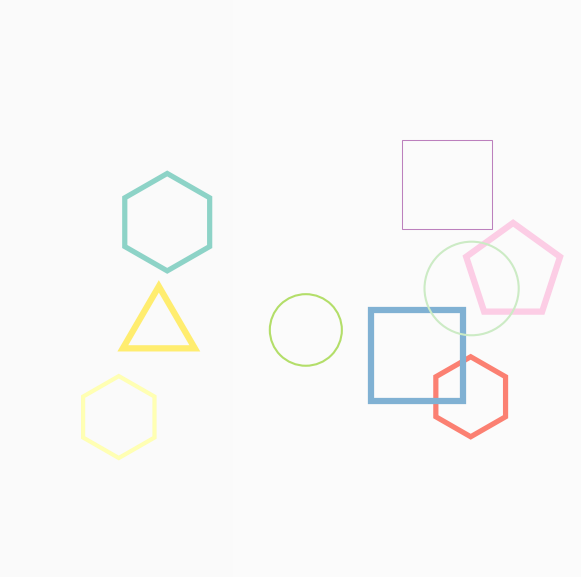[{"shape": "hexagon", "thickness": 2.5, "radius": 0.42, "center": [0.288, 0.614]}, {"shape": "hexagon", "thickness": 2, "radius": 0.35, "center": [0.204, 0.277]}, {"shape": "hexagon", "thickness": 2.5, "radius": 0.35, "center": [0.81, 0.312]}, {"shape": "square", "thickness": 3, "radius": 0.4, "center": [0.717, 0.384]}, {"shape": "circle", "thickness": 1, "radius": 0.31, "center": [0.526, 0.428]}, {"shape": "pentagon", "thickness": 3, "radius": 0.42, "center": [0.883, 0.528]}, {"shape": "square", "thickness": 0.5, "radius": 0.39, "center": [0.769, 0.68]}, {"shape": "circle", "thickness": 1, "radius": 0.41, "center": [0.811, 0.5]}, {"shape": "triangle", "thickness": 3, "radius": 0.36, "center": [0.273, 0.432]}]